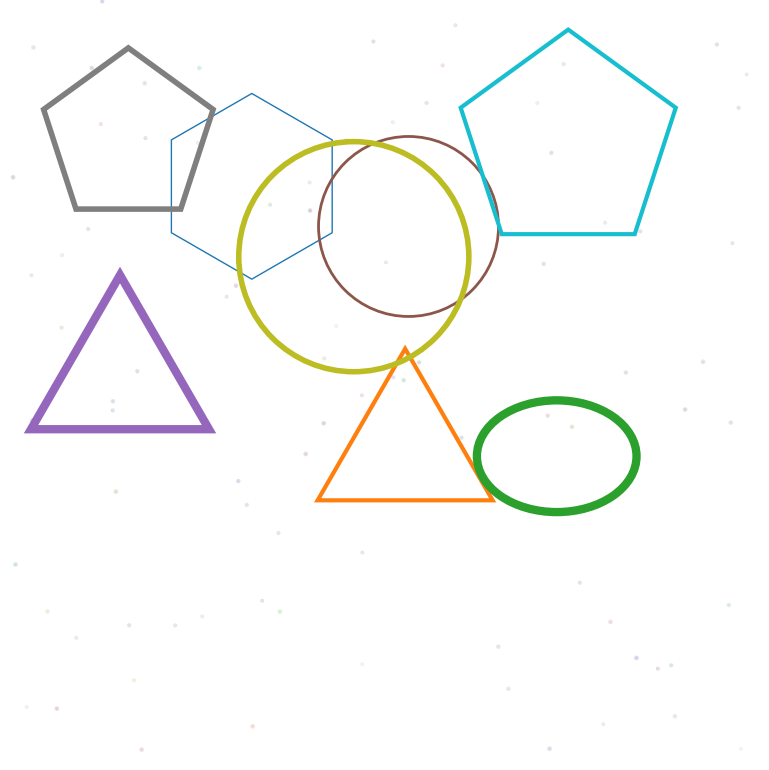[{"shape": "hexagon", "thickness": 0.5, "radius": 0.6, "center": [0.327, 0.758]}, {"shape": "triangle", "thickness": 1.5, "radius": 0.66, "center": [0.526, 0.416]}, {"shape": "oval", "thickness": 3, "radius": 0.52, "center": [0.723, 0.408]}, {"shape": "triangle", "thickness": 3, "radius": 0.67, "center": [0.156, 0.509]}, {"shape": "circle", "thickness": 1, "radius": 0.58, "center": [0.531, 0.706]}, {"shape": "pentagon", "thickness": 2, "radius": 0.58, "center": [0.167, 0.822]}, {"shape": "circle", "thickness": 2, "radius": 0.75, "center": [0.459, 0.667]}, {"shape": "pentagon", "thickness": 1.5, "radius": 0.73, "center": [0.738, 0.815]}]